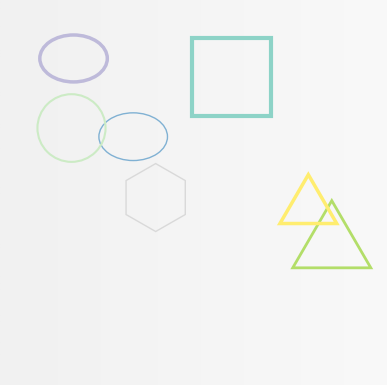[{"shape": "square", "thickness": 3, "radius": 0.51, "center": [0.598, 0.799]}, {"shape": "oval", "thickness": 2.5, "radius": 0.44, "center": [0.19, 0.848]}, {"shape": "oval", "thickness": 1, "radius": 0.44, "center": [0.344, 0.645]}, {"shape": "triangle", "thickness": 2, "radius": 0.58, "center": [0.856, 0.363]}, {"shape": "hexagon", "thickness": 1, "radius": 0.44, "center": [0.402, 0.487]}, {"shape": "circle", "thickness": 1.5, "radius": 0.44, "center": [0.185, 0.667]}, {"shape": "triangle", "thickness": 2.5, "radius": 0.42, "center": [0.796, 0.462]}]